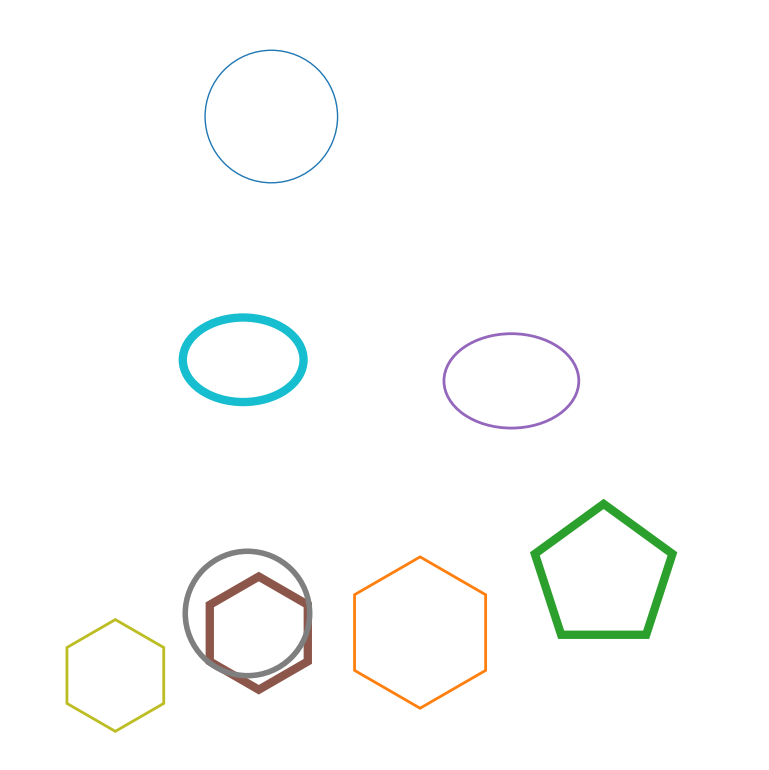[{"shape": "circle", "thickness": 0.5, "radius": 0.43, "center": [0.352, 0.849]}, {"shape": "hexagon", "thickness": 1, "radius": 0.49, "center": [0.546, 0.178]}, {"shape": "pentagon", "thickness": 3, "radius": 0.47, "center": [0.784, 0.252]}, {"shape": "oval", "thickness": 1, "radius": 0.44, "center": [0.664, 0.505]}, {"shape": "hexagon", "thickness": 3, "radius": 0.37, "center": [0.336, 0.178]}, {"shape": "circle", "thickness": 2, "radius": 0.4, "center": [0.321, 0.203]}, {"shape": "hexagon", "thickness": 1, "radius": 0.36, "center": [0.15, 0.123]}, {"shape": "oval", "thickness": 3, "radius": 0.39, "center": [0.316, 0.533]}]